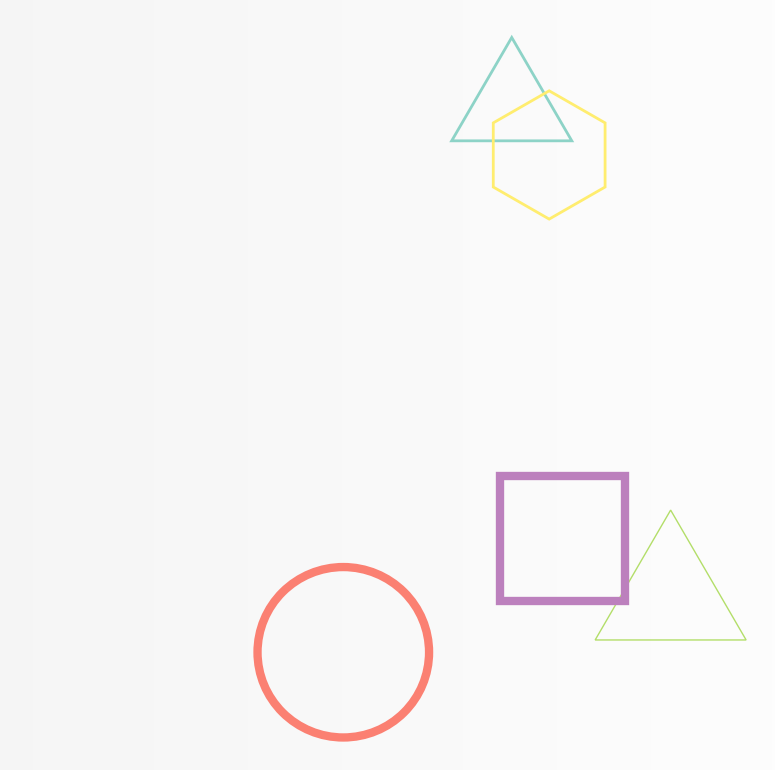[{"shape": "triangle", "thickness": 1, "radius": 0.45, "center": [0.66, 0.862]}, {"shape": "circle", "thickness": 3, "radius": 0.55, "center": [0.443, 0.153]}, {"shape": "triangle", "thickness": 0.5, "radius": 0.56, "center": [0.865, 0.225]}, {"shape": "square", "thickness": 3, "radius": 0.4, "center": [0.726, 0.301]}, {"shape": "hexagon", "thickness": 1, "radius": 0.42, "center": [0.709, 0.799]}]